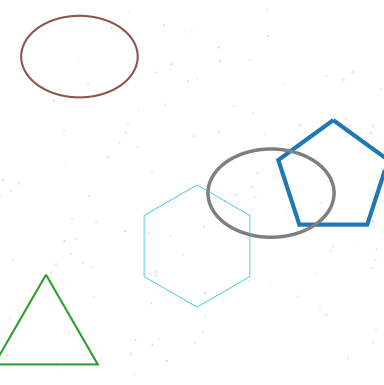[{"shape": "pentagon", "thickness": 3, "radius": 0.75, "center": [0.866, 0.538]}, {"shape": "triangle", "thickness": 1.5, "radius": 0.78, "center": [0.119, 0.131]}, {"shape": "oval", "thickness": 1.5, "radius": 0.76, "center": [0.206, 0.853]}, {"shape": "oval", "thickness": 2.5, "radius": 0.82, "center": [0.704, 0.498]}, {"shape": "hexagon", "thickness": 0.5, "radius": 0.79, "center": [0.512, 0.361]}]